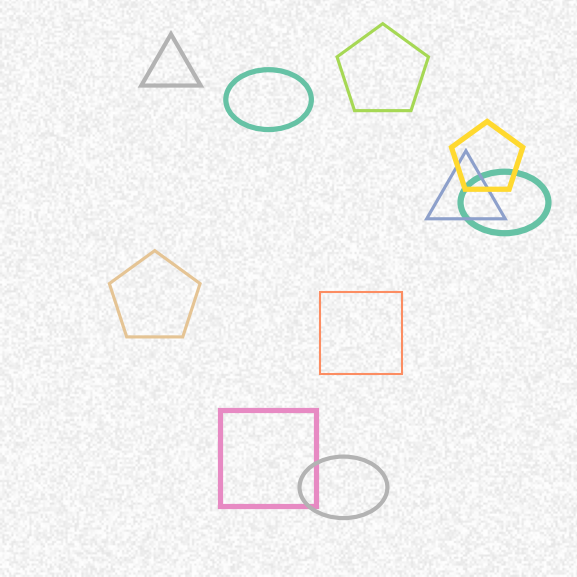[{"shape": "oval", "thickness": 3, "radius": 0.38, "center": [0.874, 0.649]}, {"shape": "oval", "thickness": 2.5, "radius": 0.37, "center": [0.465, 0.827]}, {"shape": "square", "thickness": 1, "radius": 0.36, "center": [0.625, 0.423]}, {"shape": "triangle", "thickness": 1.5, "radius": 0.39, "center": [0.807, 0.66]}, {"shape": "square", "thickness": 2.5, "radius": 0.42, "center": [0.464, 0.206]}, {"shape": "pentagon", "thickness": 1.5, "radius": 0.42, "center": [0.663, 0.875]}, {"shape": "pentagon", "thickness": 2.5, "radius": 0.32, "center": [0.844, 0.724]}, {"shape": "pentagon", "thickness": 1.5, "radius": 0.41, "center": [0.268, 0.483]}, {"shape": "triangle", "thickness": 2, "radius": 0.3, "center": [0.296, 0.881]}, {"shape": "oval", "thickness": 2, "radius": 0.38, "center": [0.595, 0.155]}]